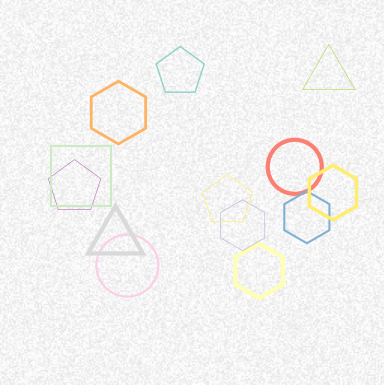[{"shape": "pentagon", "thickness": 1, "radius": 0.33, "center": [0.468, 0.814]}, {"shape": "hexagon", "thickness": 3, "radius": 0.35, "center": [0.673, 0.296]}, {"shape": "hexagon", "thickness": 0.5, "radius": 0.33, "center": [0.63, 0.415]}, {"shape": "circle", "thickness": 3, "radius": 0.35, "center": [0.766, 0.567]}, {"shape": "hexagon", "thickness": 1.5, "radius": 0.34, "center": [0.797, 0.436]}, {"shape": "hexagon", "thickness": 2, "radius": 0.41, "center": [0.308, 0.708]}, {"shape": "triangle", "thickness": 0.5, "radius": 0.39, "center": [0.854, 0.807]}, {"shape": "circle", "thickness": 1.5, "radius": 0.4, "center": [0.331, 0.31]}, {"shape": "triangle", "thickness": 3, "radius": 0.41, "center": [0.3, 0.383]}, {"shape": "pentagon", "thickness": 0.5, "radius": 0.36, "center": [0.194, 0.514]}, {"shape": "square", "thickness": 1.5, "radius": 0.39, "center": [0.21, 0.542]}, {"shape": "pentagon", "thickness": 0.5, "radius": 0.34, "center": [0.591, 0.479]}, {"shape": "hexagon", "thickness": 2.5, "radius": 0.35, "center": [0.865, 0.5]}]